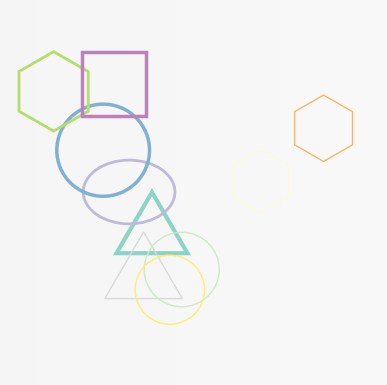[{"shape": "triangle", "thickness": 3, "radius": 0.53, "center": [0.392, 0.395]}, {"shape": "hexagon", "thickness": 0.5, "radius": 0.41, "center": [0.673, 0.53]}, {"shape": "oval", "thickness": 2, "radius": 0.59, "center": [0.333, 0.501]}, {"shape": "circle", "thickness": 2.5, "radius": 0.6, "center": [0.266, 0.61]}, {"shape": "hexagon", "thickness": 1, "radius": 0.43, "center": [0.835, 0.667]}, {"shape": "hexagon", "thickness": 2, "radius": 0.52, "center": [0.138, 0.763]}, {"shape": "triangle", "thickness": 1, "radius": 0.58, "center": [0.371, 0.282]}, {"shape": "square", "thickness": 2.5, "radius": 0.41, "center": [0.293, 0.781]}, {"shape": "circle", "thickness": 1, "radius": 0.48, "center": [0.469, 0.3]}, {"shape": "circle", "thickness": 1, "radius": 0.45, "center": [0.438, 0.247]}]